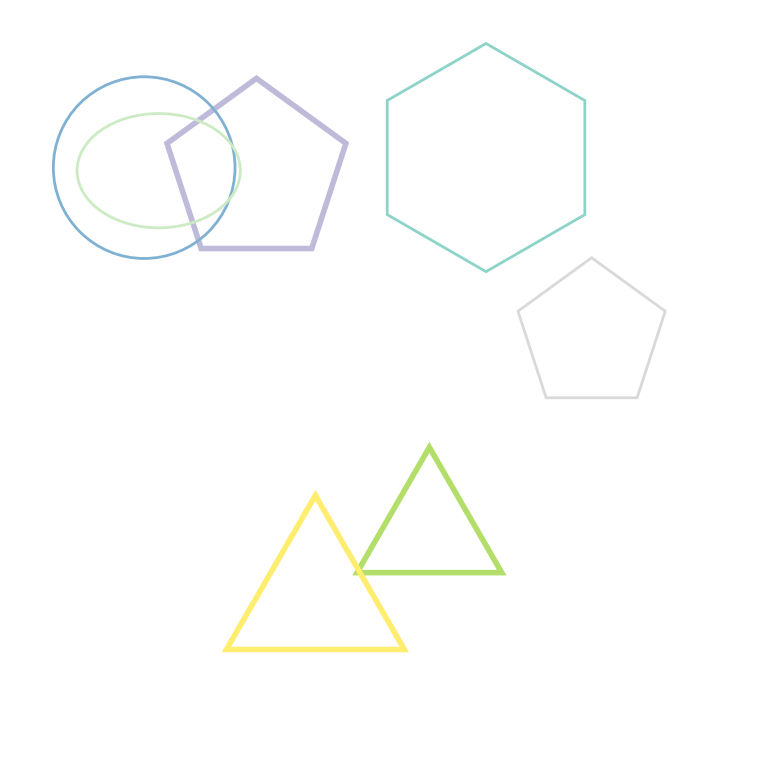[{"shape": "hexagon", "thickness": 1, "radius": 0.74, "center": [0.631, 0.795]}, {"shape": "pentagon", "thickness": 2, "radius": 0.61, "center": [0.333, 0.776]}, {"shape": "circle", "thickness": 1, "radius": 0.59, "center": [0.187, 0.782]}, {"shape": "triangle", "thickness": 2, "radius": 0.54, "center": [0.558, 0.311]}, {"shape": "pentagon", "thickness": 1, "radius": 0.5, "center": [0.768, 0.565]}, {"shape": "oval", "thickness": 1, "radius": 0.53, "center": [0.206, 0.778]}, {"shape": "triangle", "thickness": 2, "radius": 0.67, "center": [0.41, 0.223]}]